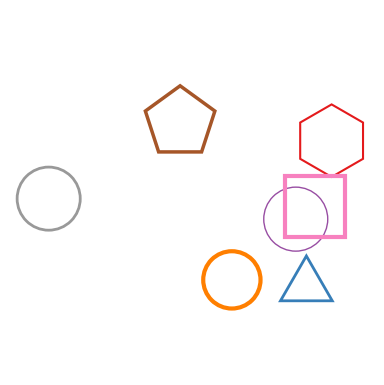[{"shape": "hexagon", "thickness": 1.5, "radius": 0.47, "center": [0.861, 0.635]}, {"shape": "triangle", "thickness": 2, "radius": 0.39, "center": [0.796, 0.258]}, {"shape": "circle", "thickness": 1, "radius": 0.42, "center": [0.768, 0.431]}, {"shape": "circle", "thickness": 3, "radius": 0.37, "center": [0.602, 0.273]}, {"shape": "pentagon", "thickness": 2.5, "radius": 0.47, "center": [0.468, 0.682]}, {"shape": "square", "thickness": 3, "radius": 0.4, "center": [0.818, 0.464]}, {"shape": "circle", "thickness": 2, "radius": 0.41, "center": [0.126, 0.484]}]